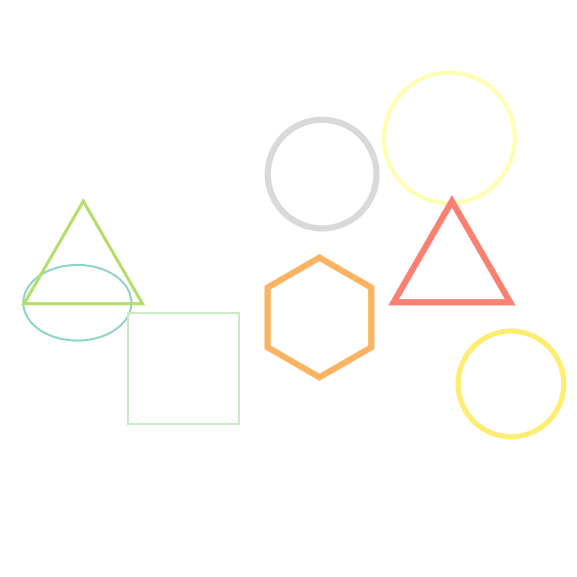[{"shape": "oval", "thickness": 1, "radius": 0.47, "center": [0.134, 0.475]}, {"shape": "circle", "thickness": 2, "radius": 0.57, "center": [0.778, 0.76]}, {"shape": "triangle", "thickness": 3, "radius": 0.58, "center": [0.783, 0.534]}, {"shape": "hexagon", "thickness": 3, "radius": 0.52, "center": [0.553, 0.449]}, {"shape": "triangle", "thickness": 1.5, "radius": 0.59, "center": [0.144, 0.532]}, {"shape": "circle", "thickness": 3, "radius": 0.47, "center": [0.558, 0.698]}, {"shape": "square", "thickness": 1, "radius": 0.48, "center": [0.318, 0.362]}, {"shape": "circle", "thickness": 2.5, "radius": 0.46, "center": [0.885, 0.334]}]